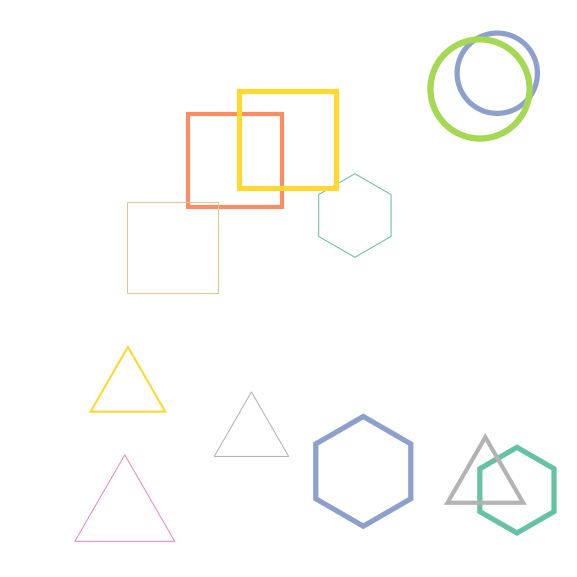[{"shape": "hexagon", "thickness": 2.5, "radius": 0.37, "center": [0.895, 0.15]}, {"shape": "hexagon", "thickness": 0.5, "radius": 0.36, "center": [0.614, 0.626]}, {"shape": "square", "thickness": 2, "radius": 0.41, "center": [0.406, 0.721]}, {"shape": "hexagon", "thickness": 2.5, "radius": 0.47, "center": [0.629, 0.183]}, {"shape": "circle", "thickness": 2.5, "radius": 0.35, "center": [0.861, 0.872]}, {"shape": "triangle", "thickness": 0.5, "radius": 0.5, "center": [0.216, 0.112]}, {"shape": "circle", "thickness": 3, "radius": 0.43, "center": [0.831, 0.845]}, {"shape": "triangle", "thickness": 1, "radius": 0.37, "center": [0.222, 0.324]}, {"shape": "square", "thickness": 2.5, "radius": 0.42, "center": [0.499, 0.757]}, {"shape": "square", "thickness": 0.5, "radius": 0.39, "center": [0.299, 0.57]}, {"shape": "triangle", "thickness": 2, "radius": 0.38, "center": [0.84, 0.166]}, {"shape": "triangle", "thickness": 0.5, "radius": 0.37, "center": [0.435, 0.246]}]